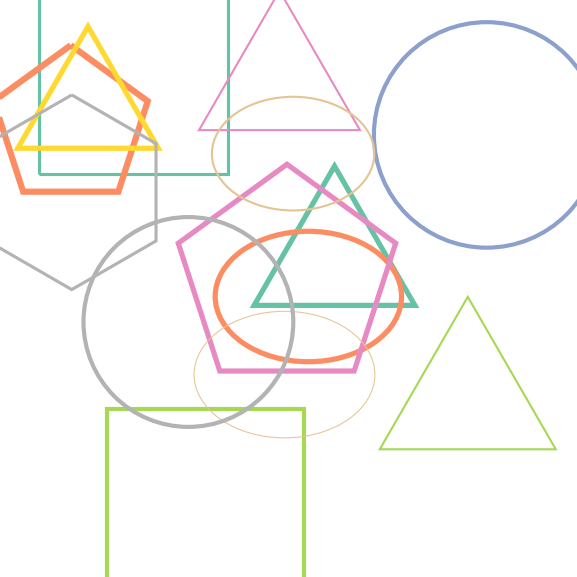[{"shape": "square", "thickness": 1.5, "radius": 0.82, "center": [0.231, 0.861]}, {"shape": "triangle", "thickness": 2.5, "radius": 0.8, "center": [0.579, 0.551]}, {"shape": "pentagon", "thickness": 3, "radius": 0.7, "center": [0.123, 0.781]}, {"shape": "oval", "thickness": 2.5, "radius": 0.81, "center": [0.534, 0.486]}, {"shape": "circle", "thickness": 2, "radius": 0.98, "center": [0.843, 0.766]}, {"shape": "triangle", "thickness": 1, "radius": 0.8, "center": [0.484, 0.854]}, {"shape": "pentagon", "thickness": 2.5, "radius": 0.99, "center": [0.497, 0.517]}, {"shape": "triangle", "thickness": 1, "radius": 0.88, "center": [0.81, 0.309]}, {"shape": "square", "thickness": 2, "radius": 0.86, "center": [0.356, 0.12]}, {"shape": "triangle", "thickness": 2.5, "radius": 0.7, "center": [0.152, 0.813]}, {"shape": "oval", "thickness": 1, "radius": 0.7, "center": [0.508, 0.733]}, {"shape": "oval", "thickness": 0.5, "radius": 0.78, "center": [0.493, 0.351]}, {"shape": "circle", "thickness": 2, "radius": 0.91, "center": [0.326, 0.442]}, {"shape": "hexagon", "thickness": 1.5, "radius": 0.84, "center": [0.124, 0.666]}]